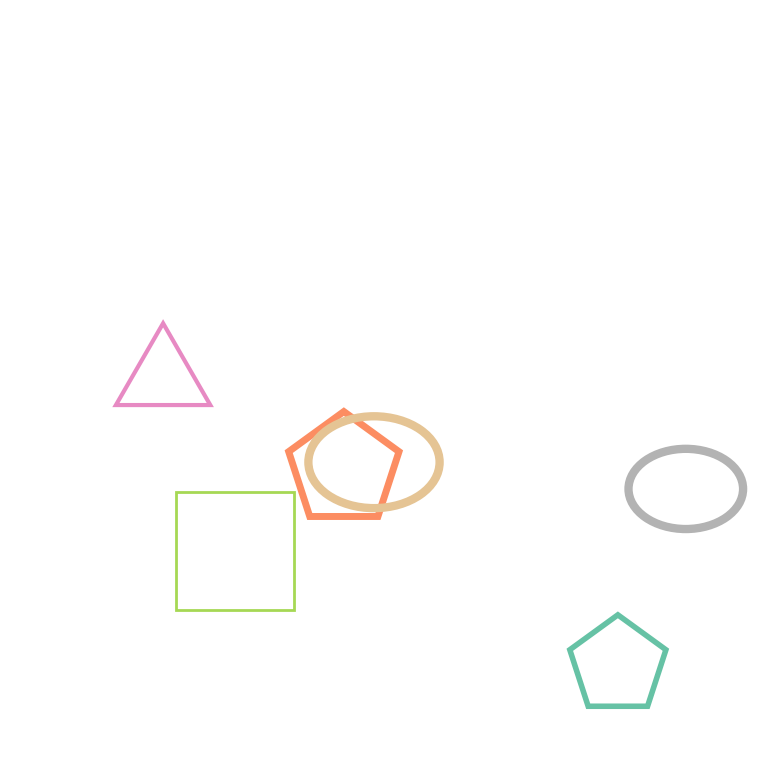[{"shape": "pentagon", "thickness": 2, "radius": 0.33, "center": [0.802, 0.136]}, {"shape": "pentagon", "thickness": 2.5, "radius": 0.38, "center": [0.447, 0.39]}, {"shape": "triangle", "thickness": 1.5, "radius": 0.35, "center": [0.212, 0.509]}, {"shape": "square", "thickness": 1, "radius": 0.38, "center": [0.306, 0.284]}, {"shape": "oval", "thickness": 3, "radius": 0.43, "center": [0.486, 0.4]}, {"shape": "oval", "thickness": 3, "radius": 0.37, "center": [0.891, 0.365]}]